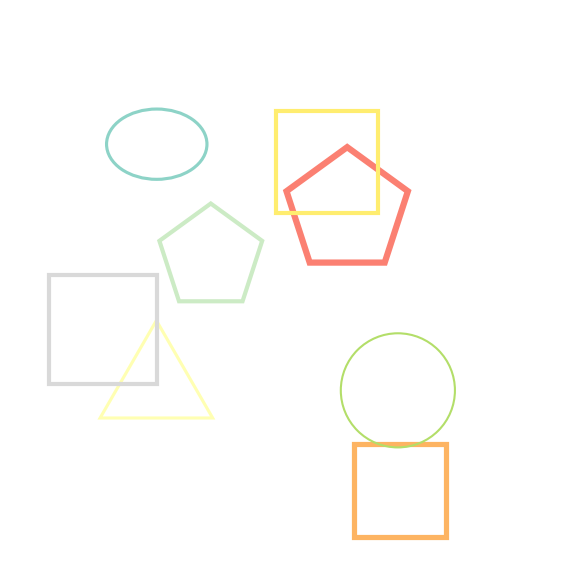[{"shape": "oval", "thickness": 1.5, "radius": 0.43, "center": [0.271, 0.749]}, {"shape": "triangle", "thickness": 1.5, "radius": 0.56, "center": [0.271, 0.332]}, {"shape": "pentagon", "thickness": 3, "radius": 0.55, "center": [0.601, 0.634]}, {"shape": "square", "thickness": 2.5, "radius": 0.4, "center": [0.693, 0.15]}, {"shape": "circle", "thickness": 1, "radius": 0.49, "center": [0.689, 0.323]}, {"shape": "square", "thickness": 2, "radius": 0.47, "center": [0.179, 0.428]}, {"shape": "pentagon", "thickness": 2, "radius": 0.47, "center": [0.365, 0.553]}, {"shape": "square", "thickness": 2, "radius": 0.44, "center": [0.566, 0.719]}]